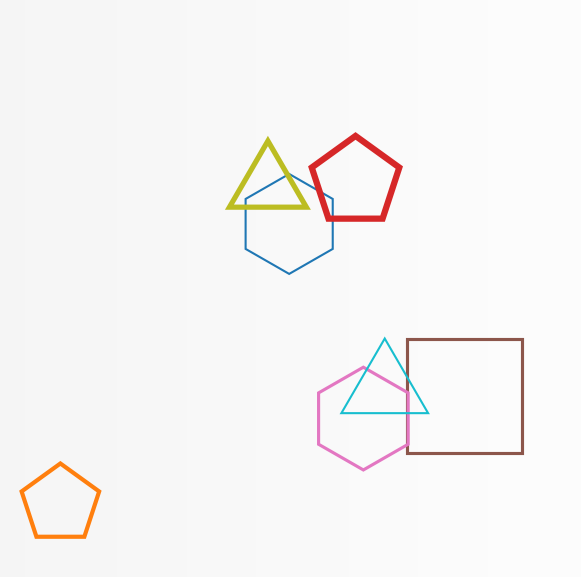[{"shape": "hexagon", "thickness": 1, "radius": 0.43, "center": [0.497, 0.611]}, {"shape": "pentagon", "thickness": 2, "radius": 0.35, "center": [0.104, 0.126]}, {"shape": "pentagon", "thickness": 3, "radius": 0.4, "center": [0.612, 0.685]}, {"shape": "square", "thickness": 1.5, "radius": 0.49, "center": [0.799, 0.314]}, {"shape": "hexagon", "thickness": 1.5, "radius": 0.44, "center": [0.625, 0.274]}, {"shape": "triangle", "thickness": 2.5, "radius": 0.38, "center": [0.461, 0.679]}, {"shape": "triangle", "thickness": 1, "radius": 0.43, "center": [0.662, 0.327]}]